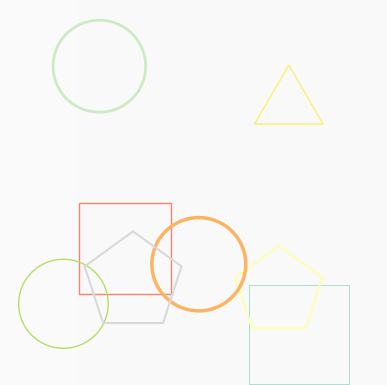[{"shape": "square", "thickness": 0.5, "radius": 0.64, "center": [0.771, 0.131]}, {"shape": "pentagon", "thickness": 1.5, "radius": 0.59, "center": [0.719, 0.243]}, {"shape": "square", "thickness": 1, "radius": 0.59, "center": [0.324, 0.355]}, {"shape": "circle", "thickness": 2.5, "radius": 0.61, "center": [0.513, 0.314]}, {"shape": "circle", "thickness": 1, "radius": 0.58, "center": [0.164, 0.211]}, {"shape": "pentagon", "thickness": 1.5, "radius": 0.66, "center": [0.343, 0.267]}, {"shape": "circle", "thickness": 2, "radius": 0.6, "center": [0.256, 0.828]}, {"shape": "triangle", "thickness": 1, "radius": 0.51, "center": [0.745, 0.729]}]